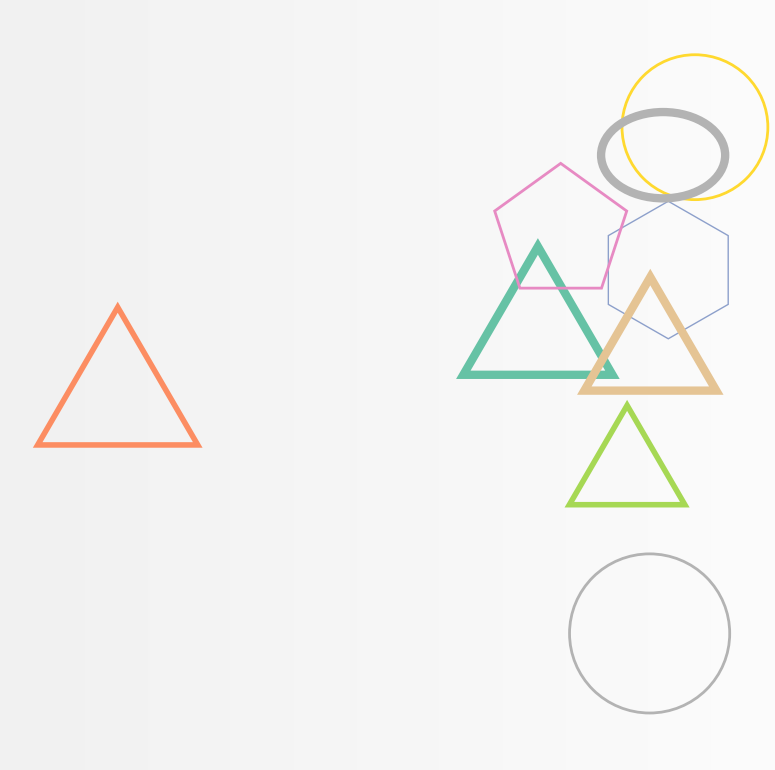[{"shape": "triangle", "thickness": 3, "radius": 0.56, "center": [0.694, 0.569]}, {"shape": "triangle", "thickness": 2, "radius": 0.6, "center": [0.152, 0.482]}, {"shape": "hexagon", "thickness": 0.5, "radius": 0.45, "center": [0.862, 0.649]}, {"shape": "pentagon", "thickness": 1, "radius": 0.45, "center": [0.723, 0.698]}, {"shape": "triangle", "thickness": 2, "radius": 0.43, "center": [0.809, 0.388]}, {"shape": "circle", "thickness": 1, "radius": 0.47, "center": [0.897, 0.835]}, {"shape": "triangle", "thickness": 3, "radius": 0.49, "center": [0.839, 0.542]}, {"shape": "circle", "thickness": 1, "radius": 0.52, "center": [0.838, 0.177]}, {"shape": "oval", "thickness": 3, "radius": 0.4, "center": [0.856, 0.798]}]